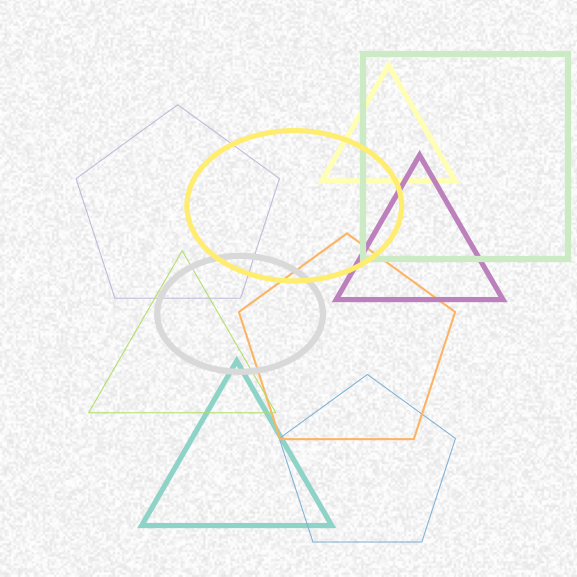[{"shape": "triangle", "thickness": 2.5, "radius": 0.95, "center": [0.41, 0.184]}, {"shape": "triangle", "thickness": 2.5, "radius": 0.67, "center": [0.673, 0.753]}, {"shape": "pentagon", "thickness": 0.5, "radius": 0.93, "center": [0.308, 0.633]}, {"shape": "pentagon", "thickness": 0.5, "radius": 0.8, "center": [0.636, 0.19]}, {"shape": "pentagon", "thickness": 1, "radius": 0.98, "center": [0.601, 0.398]}, {"shape": "triangle", "thickness": 0.5, "radius": 0.94, "center": [0.316, 0.378]}, {"shape": "oval", "thickness": 3, "radius": 0.72, "center": [0.416, 0.456]}, {"shape": "triangle", "thickness": 2.5, "radius": 0.83, "center": [0.727, 0.564]}, {"shape": "square", "thickness": 3, "radius": 0.89, "center": [0.806, 0.729]}, {"shape": "oval", "thickness": 2.5, "radius": 0.93, "center": [0.51, 0.643]}]